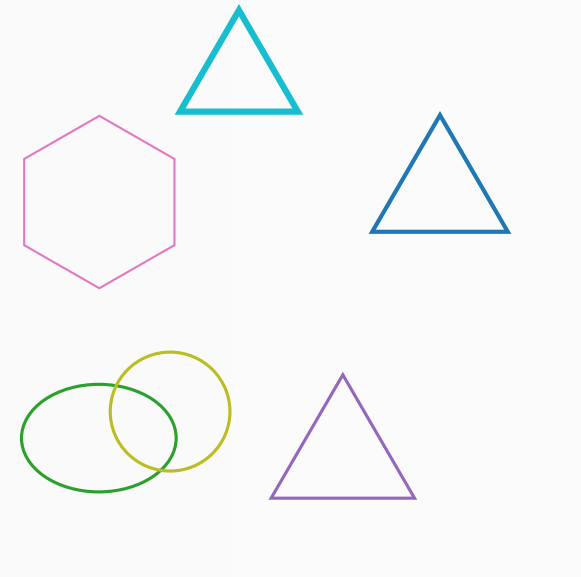[{"shape": "triangle", "thickness": 2, "radius": 0.67, "center": [0.757, 0.665]}, {"shape": "oval", "thickness": 1.5, "radius": 0.67, "center": [0.17, 0.24]}, {"shape": "triangle", "thickness": 1.5, "radius": 0.71, "center": [0.59, 0.208]}, {"shape": "hexagon", "thickness": 1, "radius": 0.75, "center": [0.171, 0.649]}, {"shape": "circle", "thickness": 1.5, "radius": 0.51, "center": [0.293, 0.286]}, {"shape": "triangle", "thickness": 3, "radius": 0.59, "center": [0.411, 0.864]}]